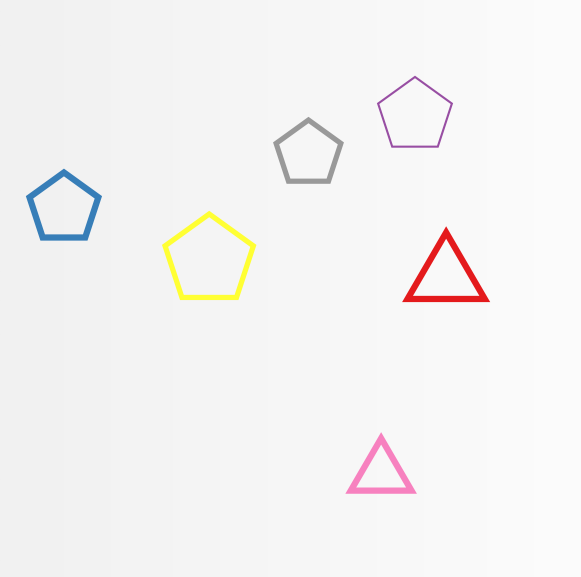[{"shape": "triangle", "thickness": 3, "radius": 0.38, "center": [0.768, 0.52]}, {"shape": "pentagon", "thickness": 3, "radius": 0.31, "center": [0.11, 0.638]}, {"shape": "pentagon", "thickness": 1, "radius": 0.33, "center": [0.714, 0.799]}, {"shape": "pentagon", "thickness": 2.5, "radius": 0.4, "center": [0.36, 0.549]}, {"shape": "triangle", "thickness": 3, "radius": 0.3, "center": [0.656, 0.18]}, {"shape": "pentagon", "thickness": 2.5, "radius": 0.29, "center": [0.531, 0.733]}]